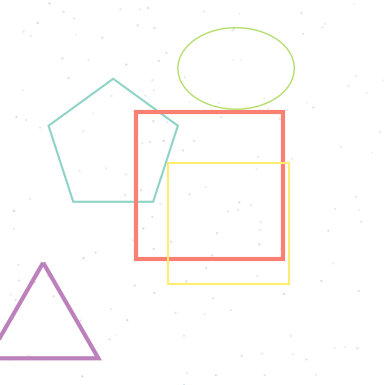[{"shape": "pentagon", "thickness": 1.5, "radius": 0.88, "center": [0.294, 0.619]}, {"shape": "square", "thickness": 3, "radius": 0.96, "center": [0.544, 0.519]}, {"shape": "oval", "thickness": 1, "radius": 0.76, "center": [0.613, 0.822]}, {"shape": "triangle", "thickness": 3, "radius": 0.83, "center": [0.112, 0.152]}, {"shape": "square", "thickness": 1.5, "radius": 0.79, "center": [0.593, 0.42]}]